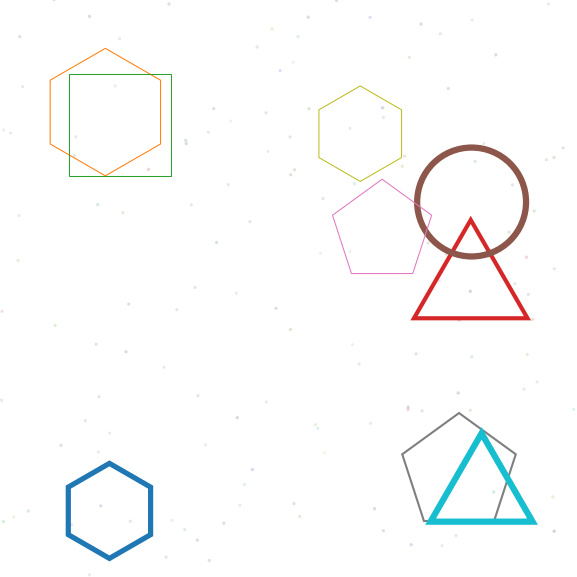[{"shape": "hexagon", "thickness": 2.5, "radius": 0.41, "center": [0.19, 0.114]}, {"shape": "hexagon", "thickness": 0.5, "radius": 0.55, "center": [0.182, 0.805]}, {"shape": "square", "thickness": 0.5, "radius": 0.44, "center": [0.209, 0.783]}, {"shape": "triangle", "thickness": 2, "radius": 0.57, "center": [0.815, 0.505]}, {"shape": "circle", "thickness": 3, "radius": 0.47, "center": [0.817, 0.649]}, {"shape": "pentagon", "thickness": 0.5, "radius": 0.45, "center": [0.662, 0.599]}, {"shape": "pentagon", "thickness": 1, "radius": 0.52, "center": [0.795, 0.181]}, {"shape": "hexagon", "thickness": 0.5, "radius": 0.41, "center": [0.624, 0.768]}, {"shape": "triangle", "thickness": 3, "radius": 0.51, "center": [0.834, 0.147]}]